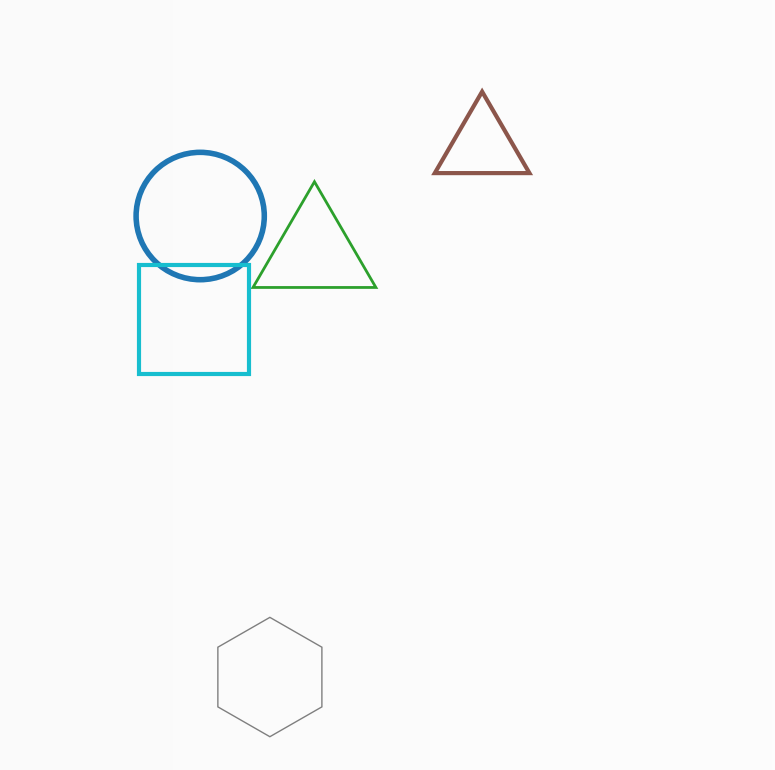[{"shape": "circle", "thickness": 2, "radius": 0.41, "center": [0.258, 0.719]}, {"shape": "triangle", "thickness": 1, "radius": 0.46, "center": [0.406, 0.672]}, {"shape": "triangle", "thickness": 1.5, "radius": 0.35, "center": [0.622, 0.81]}, {"shape": "hexagon", "thickness": 0.5, "radius": 0.39, "center": [0.348, 0.121]}, {"shape": "square", "thickness": 1.5, "radius": 0.36, "center": [0.25, 0.585]}]